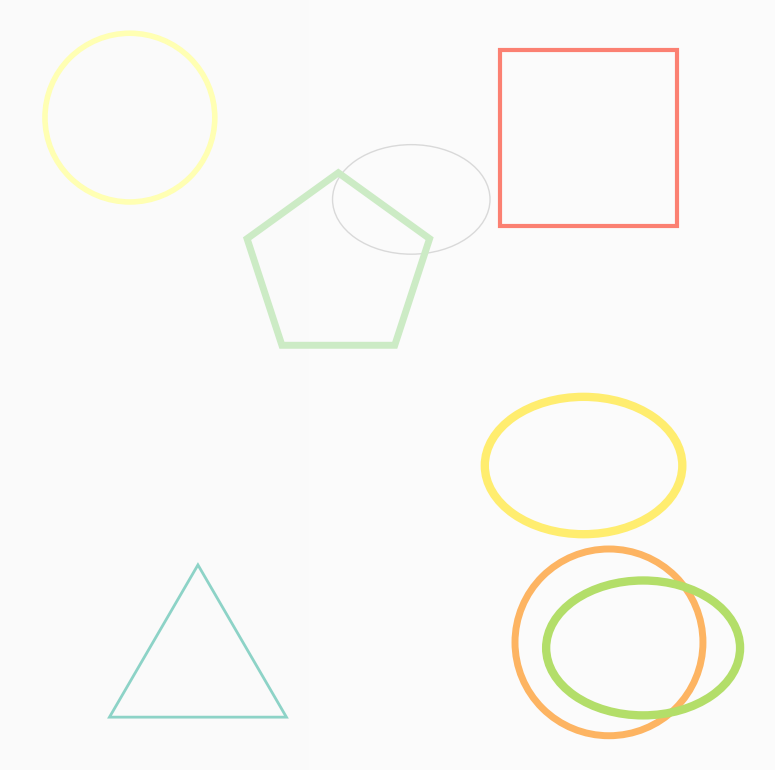[{"shape": "triangle", "thickness": 1, "radius": 0.66, "center": [0.255, 0.135]}, {"shape": "circle", "thickness": 2, "radius": 0.55, "center": [0.168, 0.847]}, {"shape": "square", "thickness": 1.5, "radius": 0.57, "center": [0.759, 0.82]}, {"shape": "circle", "thickness": 2.5, "radius": 0.61, "center": [0.786, 0.166]}, {"shape": "oval", "thickness": 3, "radius": 0.63, "center": [0.83, 0.159]}, {"shape": "oval", "thickness": 0.5, "radius": 0.51, "center": [0.531, 0.741]}, {"shape": "pentagon", "thickness": 2.5, "radius": 0.62, "center": [0.437, 0.652]}, {"shape": "oval", "thickness": 3, "radius": 0.64, "center": [0.753, 0.395]}]